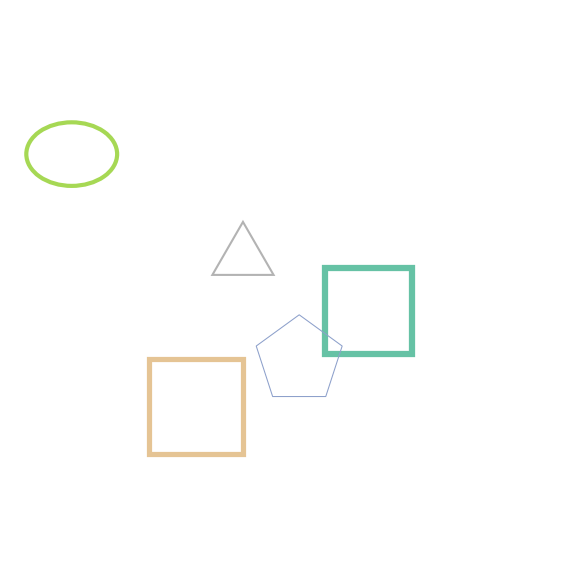[{"shape": "square", "thickness": 3, "radius": 0.37, "center": [0.638, 0.461]}, {"shape": "pentagon", "thickness": 0.5, "radius": 0.39, "center": [0.518, 0.376]}, {"shape": "oval", "thickness": 2, "radius": 0.39, "center": [0.124, 0.732]}, {"shape": "square", "thickness": 2.5, "radius": 0.41, "center": [0.339, 0.296]}, {"shape": "triangle", "thickness": 1, "radius": 0.31, "center": [0.421, 0.554]}]